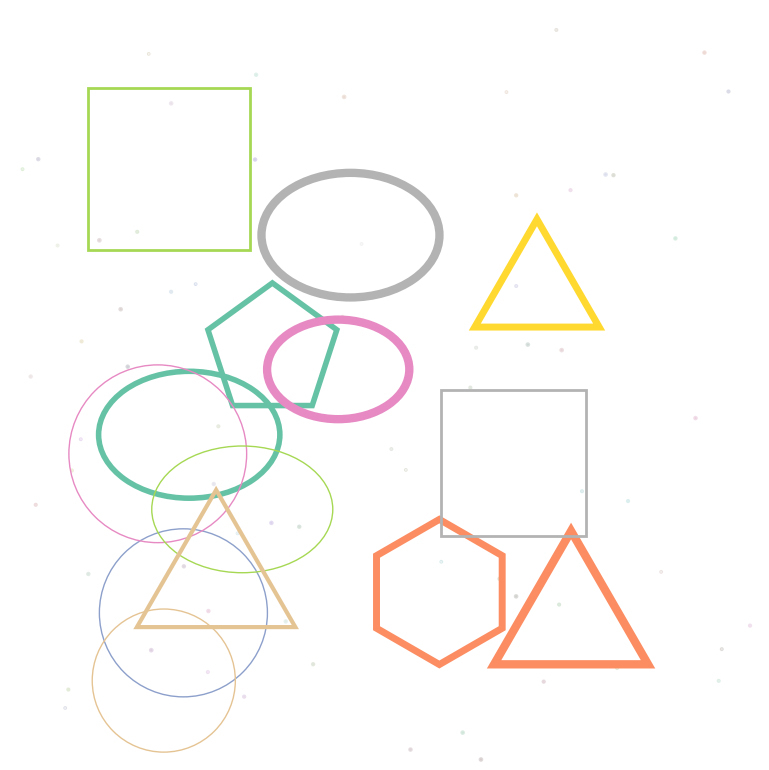[{"shape": "oval", "thickness": 2, "radius": 0.59, "center": [0.246, 0.435]}, {"shape": "pentagon", "thickness": 2, "radius": 0.44, "center": [0.354, 0.544]}, {"shape": "hexagon", "thickness": 2.5, "radius": 0.47, "center": [0.571, 0.231]}, {"shape": "triangle", "thickness": 3, "radius": 0.58, "center": [0.742, 0.195]}, {"shape": "circle", "thickness": 0.5, "radius": 0.55, "center": [0.238, 0.204]}, {"shape": "oval", "thickness": 3, "radius": 0.46, "center": [0.439, 0.52]}, {"shape": "circle", "thickness": 0.5, "radius": 0.58, "center": [0.205, 0.411]}, {"shape": "oval", "thickness": 0.5, "radius": 0.59, "center": [0.315, 0.338]}, {"shape": "square", "thickness": 1, "radius": 0.53, "center": [0.219, 0.781]}, {"shape": "triangle", "thickness": 2.5, "radius": 0.47, "center": [0.697, 0.622]}, {"shape": "triangle", "thickness": 1.5, "radius": 0.59, "center": [0.281, 0.245]}, {"shape": "circle", "thickness": 0.5, "radius": 0.46, "center": [0.213, 0.116]}, {"shape": "square", "thickness": 1, "radius": 0.47, "center": [0.667, 0.399]}, {"shape": "oval", "thickness": 3, "radius": 0.58, "center": [0.455, 0.695]}]